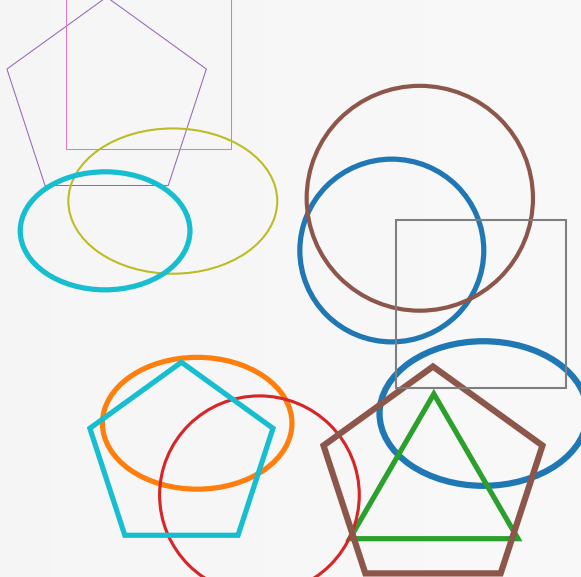[{"shape": "circle", "thickness": 2.5, "radius": 0.79, "center": [0.674, 0.565]}, {"shape": "oval", "thickness": 3, "radius": 0.89, "center": [0.832, 0.283]}, {"shape": "oval", "thickness": 2.5, "radius": 0.82, "center": [0.339, 0.266]}, {"shape": "triangle", "thickness": 2.5, "radius": 0.84, "center": [0.746, 0.15]}, {"shape": "circle", "thickness": 1.5, "radius": 0.86, "center": [0.446, 0.142]}, {"shape": "pentagon", "thickness": 0.5, "radius": 0.9, "center": [0.183, 0.824]}, {"shape": "pentagon", "thickness": 3, "radius": 0.99, "center": [0.745, 0.166]}, {"shape": "circle", "thickness": 2, "radius": 0.97, "center": [0.722, 0.656]}, {"shape": "square", "thickness": 0.5, "radius": 0.71, "center": [0.256, 0.882]}, {"shape": "square", "thickness": 1, "radius": 0.73, "center": [0.827, 0.473]}, {"shape": "oval", "thickness": 1, "radius": 0.9, "center": [0.297, 0.651]}, {"shape": "oval", "thickness": 2.5, "radius": 0.73, "center": [0.181, 0.599]}, {"shape": "pentagon", "thickness": 2.5, "radius": 0.83, "center": [0.312, 0.206]}]